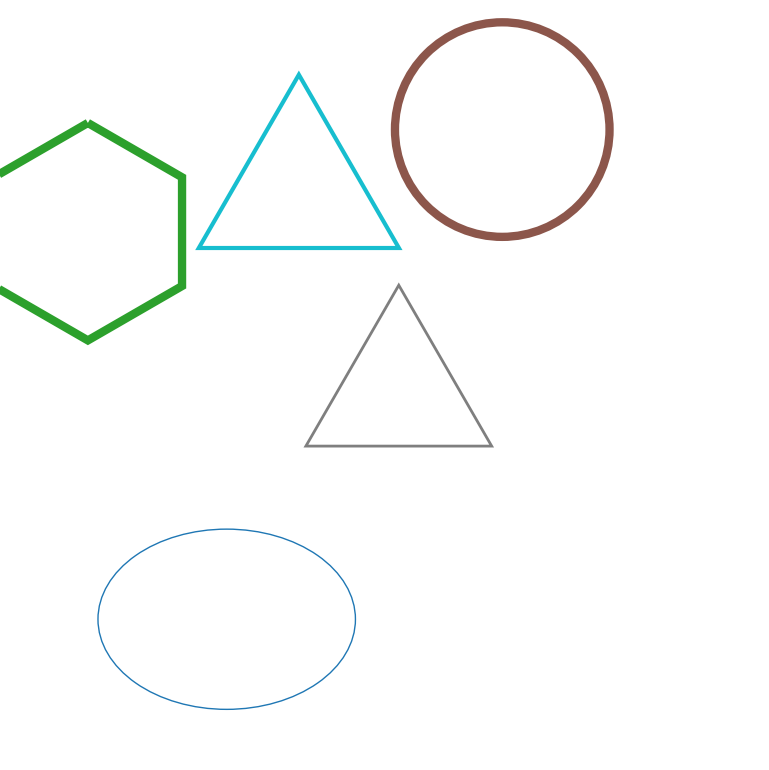[{"shape": "oval", "thickness": 0.5, "radius": 0.84, "center": [0.294, 0.196]}, {"shape": "hexagon", "thickness": 3, "radius": 0.71, "center": [0.114, 0.699]}, {"shape": "circle", "thickness": 3, "radius": 0.7, "center": [0.652, 0.832]}, {"shape": "triangle", "thickness": 1, "radius": 0.7, "center": [0.518, 0.49]}, {"shape": "triangle", "thickness": 1.5, "radius": 0.75, "center": [0.388, 0.753]}]